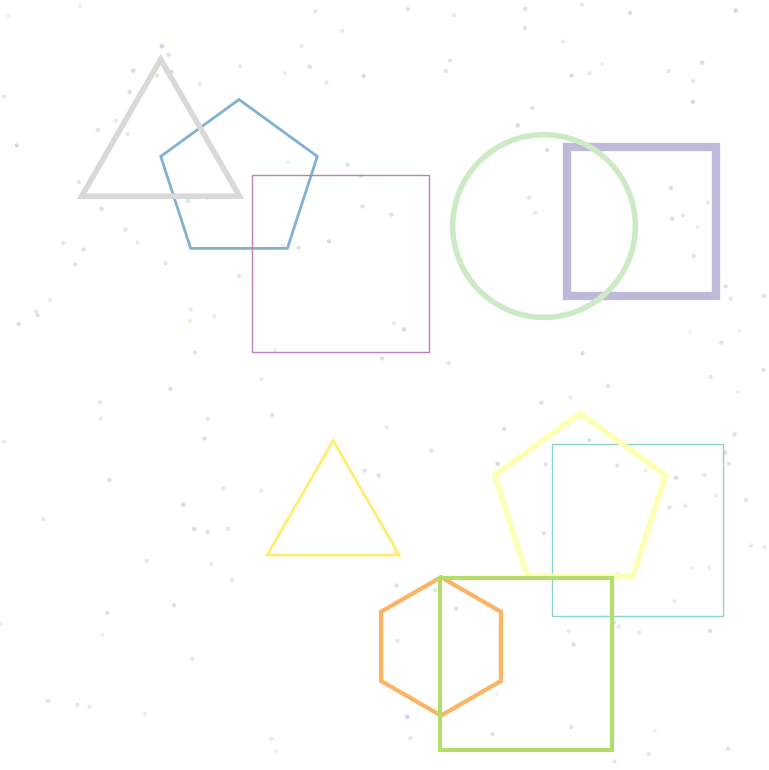[{"shape": "square", "thickness": 0.5, "radius": 0.56, "center": [0.828, 0.312]}, {"shape": "pentagon", "thickness": 2, "radius": 0.58, "center": [0.753, 0.346]}, {"shape": "square", "thickness": 3, "radius": 0.48, "center": [0.833, 0.713]}, {"shape": "pentagon", "thickness": 1, "radius": 0.53, "center": [0.31, 0.764]}, {"shape": "hexagon", "thickness": 1.5, "radius": 0.45, "center": [0.573, 0.161]}, {"shape": "square", "thickness": 1.5, "radius": 0.56, "center": [0.683, 0.138]}, {"shape": "triangle", "thickness": 2, "radius": 0.59, "center": [0.209, 0.804]}, {"shape": "square", "thickness": 0.5, "radius": 0.58, "center": [0.442, 0.657]}, {"shape": "circle", "thickness": 2, "radius": 0.59, "center": [0.707, 0.706]}, {"shape": "triangle", "thickness": 1, "radius": 0.5, "center": [0.433, 0.329]}]